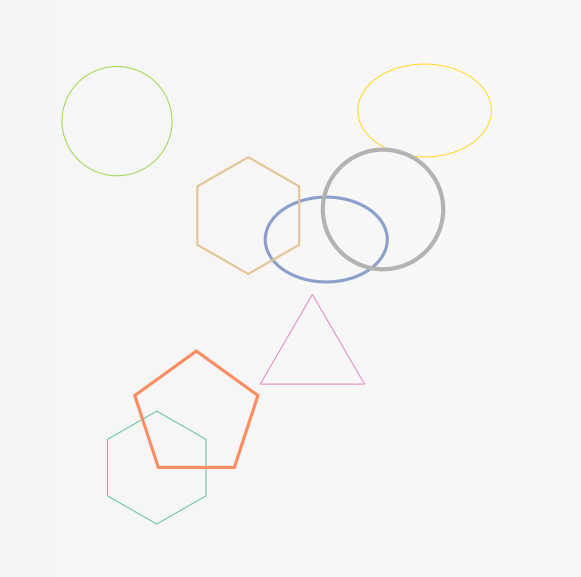[{"shape": "hexagon", "thickness": 0.5, "radius": 0.49, "center": [0.27, 0.189]}, {"shape": "pentagon", "thickness": 1.5, "radius": 0.56, "center": [0.338, 0.28]}, {"shape": "oval", "thickness": 1.5, "radius": 0.52, "center": [0.561, 0.584]}, {"shape": "triangle", "thickness": 0.5, "radius": 0.52, "center": [0.537, 0.386]}, {"shape": "circle", "thickness": 0.5, "radius": 0.47, "center": [0.201, 0.789]}, {"shape": "oval", "thickness": 0.5, "radius": 0.57, "center": [0.73, 0.808]}, {"shape": "hexagon", "thickness": 1, "radius": 0.51, "center": [0.427, 0.626]}, {"shape": "circle", "thickness": 2, "radius": 0.52, "center": [0.659, 0.636]}]